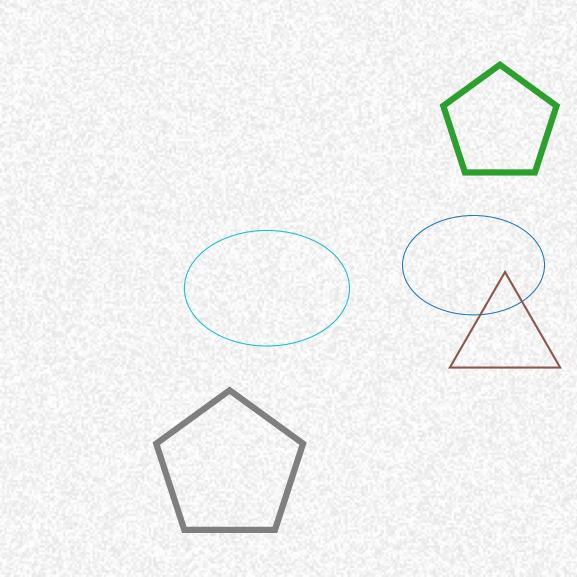[{"shape": "oval", "thickness": 0.5, "radius": 0.61, "center": [0.82, 0.54]}, {"shape": "pentagon", "thickness": 3, "radius": 0.52, "center": [0.866, 0.784]}, {"shape": "triangle", "thickness": 1, "radius": 0.55, "center": [0.874, 0.418]}, {"shape": "pentagon", "thickness": 3, "radius": 0.67, "center": [0.398, 0.19]}, {"shape": "oval", "thickness": 0.5, "radius": 0.71, "center": [0.462, 0.5]}]